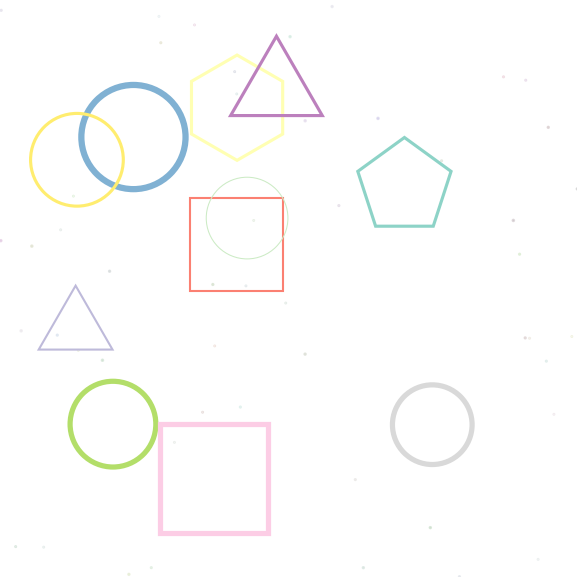[{"shape": "pentagon", "thickness": 1.5, "radius": 0.42, "center": [0.7, 0.676]}, {"shape": "hexagon", "thickness": 1.5, "radius": 0.46, "center": [0.411, 0.813]}, {"shape": "triangle", "thickness": 1, "radius": 0.37, "center": [0.131, 0.431]}, {"shape": "square", "thickness": 1, "radius": 0.4, "center": [0.409, 0.576]}, {"shape": "circle", "thickness": 3, "radius": 0.45, "center": [0.231, 0.762]}, {"shape": "circle", "thickness": 2.5, "radius": 0.37, "center": [0.196, 0.265]}, {"shape": "square", "thickness": 2.5, "radius": 0.47, "center": [0.371, 0.171]}, {"shape": "circle", "thickness": 2.5, "radius": 0.34, "center": [0.749, 0.264]}, {"shape": "triangle", "thickness": 1.5, "radius": 0.46, "center": [0.479, 0.845]}, {"shape": "circle", "thickness": 0.5, "radius": 0.35, "center": [0.428, 0.622]}, {"shape": "circle", "thickness": 1.5, "radius": 0.4, "center": [0.133, 0.722]}]